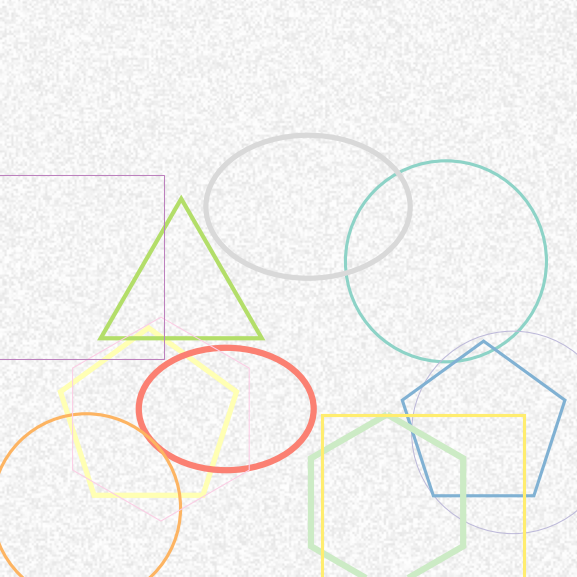[{"shape": "circle", "thickness": 1.5, "radius": 0.87, "center": [0.772, 0.547]}, {"shape": "pentagon", "thickness": 2.5, "radius": 0.8, "center": [0.257, 0.271]}, {"shape": "circle", "thickness": 0.5, "radius": 0.88, "center": [0.888, 0.25]}, {"shape": "oval", "thickness": 3, "radius": 0.76, "center": [0.392, 0.291]}, {"shape": "pentagon", "thickness": 1.5, "radius": 0.74, "center": [0.837, 0.26]}, {"shape": "circle", "thickness": 1.5, "radius": 0.82, "center": [0.149, 0.119]}, {"shape": "triangle", "thickness": 2, "radius": 0.81, "center": [0.314, 0.494]}, {"shape": "hexagon", "thickness": 0.5, "radius": 0.88, "center": [0.279, 0.273]}, {"shape": "oval", "thickness": 2.5, "radius": 0.88, "center": [0.533, 0.641]}, {"shape": "square", "thickness": 0.5, "radius": 0.8, "center": [0.124, 0.537]}, {"shape": "hexagon", "thickness": 3, "radius": 0.76, "center": [0.67, 0.129]}, {"shape": "square", "thickness": 1.5, "radius": 0.87, "center": [0.733, 0.106]}]